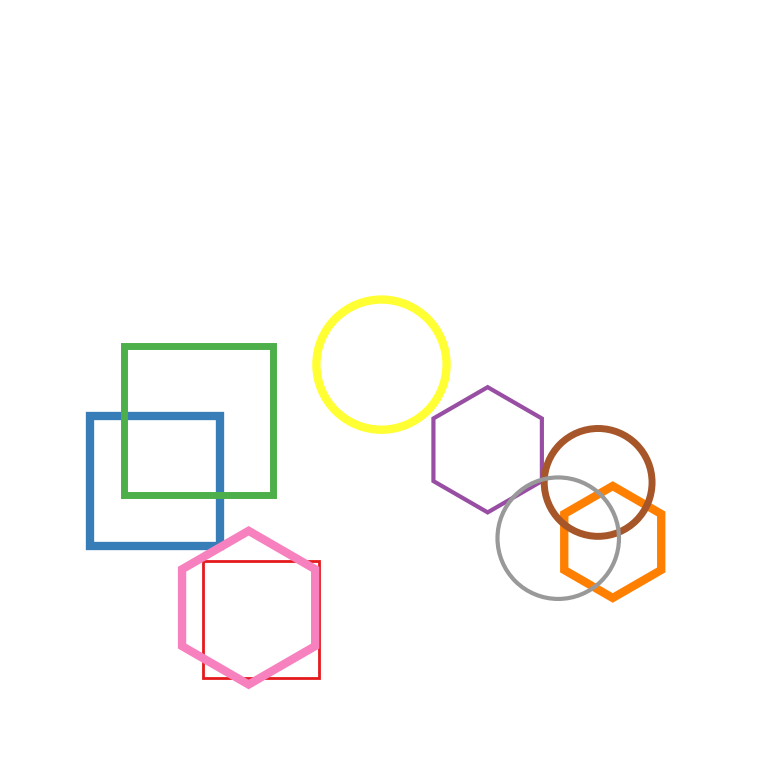[{"shape": "square", "thickness": 1, "radius": 0.38, "center": [0.339, 0.196]}, {"shape": "square", "thickness": 3, "radius": 0.42, "center": [0.202, 0.375]}, {"shape": "square", "thickness": 2.5, "radius": 0.48, "center": [0.257, 0.454]}, {"shape": "hexagon", "thickness": 1.5, "radius": 0.41, "center": [0.633, 0.416]}, {"shape": "hexagon", "thickness": 3, "radius": 0.36, "center": [0.796, 0.296]}, {"shape": "circle", "thickness": 3, "radius": 0.42, "center": [0.495, 0.526]}, {"shape": "circle", "thickness": 2.5, "radius": 0.35, "center": [0.777, 0.373]}, {"shape": "hexagon", "thickness": 3, "radius": 0.5, "center": [0.323, 0.211]}, {"shape": "circle", "thickness": 1.5, "radius": 0.39, "center": [0.725, 0.301]}]